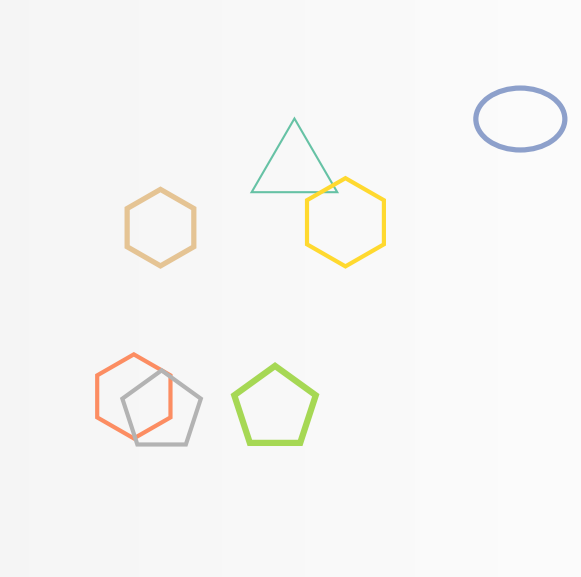[{"shape": "triangle", "thickness": 1, "radius": 0.43, "center": [0.507, 0.709]}, {"shape": "hexagon", "thickness": 2, "radius": 0.36, "center": [0.23, 0.313]}, {"shape": "oval", "thickness": 2.5, "radius": 0.38, "center": [0.895, 0.793]}, {"shape": "pentagon", "thickness": 3, "radius": 0.37, "center": [0.473, 0.292]}, {"shape": "hexagon", "thickness": 2, "radius": 0.38, "center": [0.594, 0.614]}, {"shape": "hexagon", "thickness": 2.5, "radius": 0.33, "center": [0.276, 0.605]}, {"shape": "pentagon", "thickness": 2, "radius": 0.35, "center": [0.278, 0.287]}]